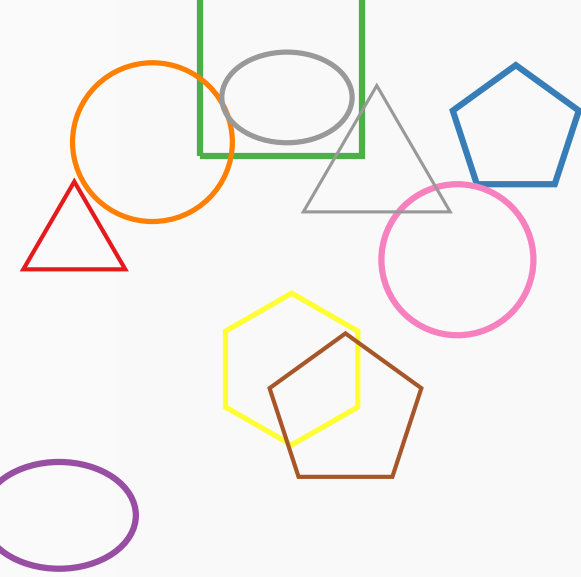[{"shape": "triangle", "thickness": 2, "radius": 0.51, "center": [0.128, 0.583]}, {"shape": "pentagon", "thickness": 3, "radius": 0.57, "center": [0.887, 0.772]}, {"shape": "square", "thickness": 3, "radius": 0.7, "center": [0.484, 0.868]}, {"shape": "oval", "thickness": 3, "radius": 0.66, "center": [0.102, 0.107]}, {"shape": "circle", "thickness": 2.5, "radius": 0.69, "center": [0.262, 0.753]}, {"shape": "hexagon", "thickness": 2.5, "radius": 0.66, "center": [0.502, 0.36]}, {"shape": "pentagon", "thickness": 2, "radius": 0.69, "center": [0.594, 0.285]}, {"shape": "circle", "thickness": 3, "radius": 0.65, "center": [0.787, 0.549]}, {"shape": "triangle", "thickness": 1.5, "radius": 0.73, "center": [0.648, 0.705]}, {"shape": "oval", "thickness": 2.5, "radius": 0.56, "center": [0.494, 0.83]}]